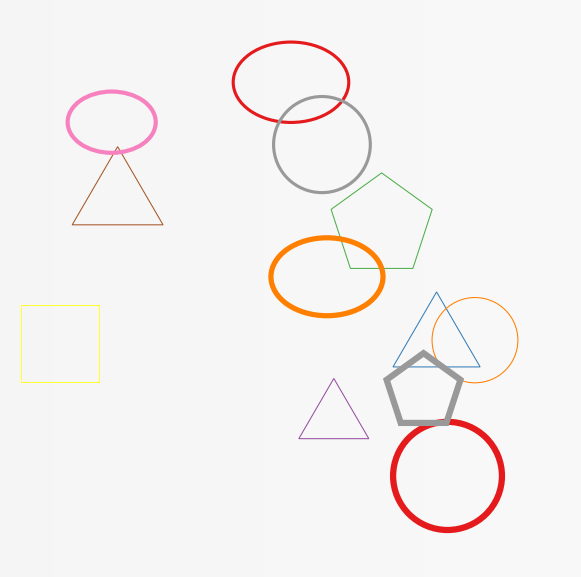[{"shape": "circle", "thickness": 3, "radius": 0.47, "center": [0.77, 0.175]}, {"shape": "oval", "thickness": 1.5, "radius": 0.5, "center": [0.501, 0.857]}, {"shape": "triangle", "thickness": 0.5, "radius": 0.43, "center": [0.751, 0.407]}, {"shape": "pentagon", "thickness": 0.5, "radius": 0.46, "center": [0.657, 0.608]}, {"shape": "triangle", "thickness": 0.5, "radius": 0.35, "center": [0.574, 0.274]}, {"shape": "circle", "thickness": 0.5, "radius": 0.37, "center": [0.817, 0.41]}, {"shape": "oval", "thickness": 2.5, "radius": 0.48, "center": [0.563, 0.52]}, {"shape": "square", "thickness": 0.5, "radius": 0.34, "center": [0.103, 0.404]}, {"shape": "triangle", "thickness": 0.5, "radius": 0.45, "center": [0.202, 0.655]}, {"shape": "oval", "thickness": 2, "radius": 0.38, "center": [0.192, 0.788]}, {"shape": "circle", "thickness": 1.5, "radius": 0.42, "center": [0.554, 0.749]}, {"shape": "pentagon", "thickness": 3, "radius": 0.33, "center": [0.729, 0.321]}]